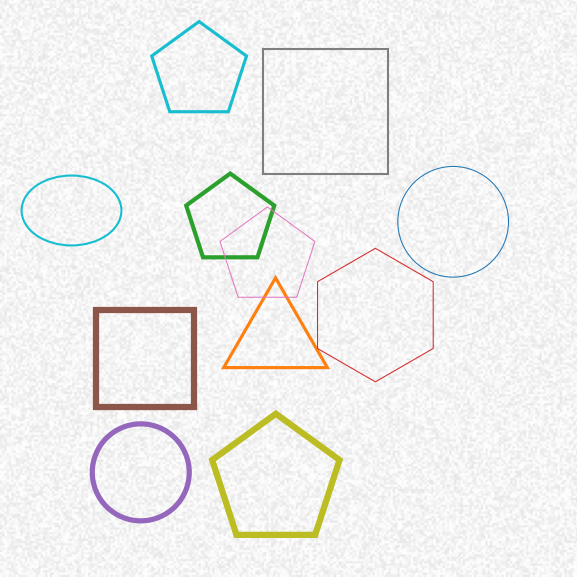[{"shape": "circle", "thickness": 0.5, "radius": 0.48, "center": [0.785, 0.615]}, {"shape": "triangle", "thickness": 1.5, "radius": 0.52, "center": [0.477, 0.414]}, {"shape": "pentagon", "thickness": 2, "radius": 0.4, "center": [0.399, 0.618]}, {"shape": "hexagon", "thickness": 0.5, "radius": 0.58, "center": [0.65, 0.454]}, {"shape": "circle", "thickness": 2.5, "radius": 0.42, "center": [0.244, 0.181]}, {"shape": "square", "thickness": 3, "radius": 0.42, "center": [0.251, 0.378]}, {"shape": "pentagon", "thickness": 0.5, "radius": 0.43, "center": [0.463, 0.554]}, {"shape": "square", "thickness": 1, "radius": 0.54, "center": [0.564, 0.806]}, {"shape": "pentagon", "thickness": 3, "radius": 0.58, "center": [0.478, 0.167]}, {"shape": "oval", "thickness": 1, "radius": 0.43, "center": [0.124, 0.635]}, {"shape": "pentagon", "thickness": 1.5, "radius": 0.43, "center": [0.345, 0.875]}]